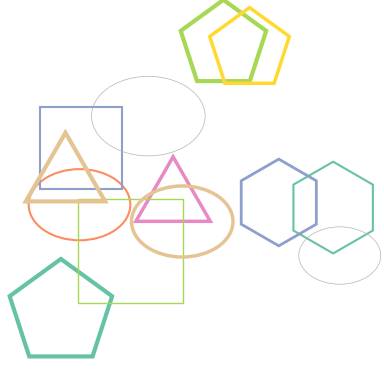[{"shape": "hexagon", "thickness": 1.5, "radius": 0.6, "center": [0.865, 0.461]}, {"shape": "pentagon", "thickness": 3, "radius": 0.7, "center": [0.158, 0.187]}, {"shape": "oval", "thickness": 1.5, "radius": 0.66, "center": [0.207, 0.468]}, {"shape": "hexagon", "thickness": 2, "radius": 0.56, "center": [0.724, 0.474]}, {"shape": "square", "thickness": 1.5, "radius": 0.53, "center": [0.211, 0.615]}, {"shape": "triangle", "thickness": 2.5, "radius": 0.56, "center": [0.45, 0.481]}, {"shape": "pentagon", "thickness": 3, "radius": 0.58, "center": [0.58, 0.884]}, {"shape": "square", "thickness": 1, "radius": 0.68, "center": [0.339, 0.349]}, {"shape": "pentagon", "thickness": 2.5, "radius": 0.54, "center": [0.648, 0.872]}, {"shape": "oval", "thickness": 2.5, "radius": 0.66, "center": [0.473, 0.425]}, {"shape": "triangle", "thickness": 3, "radius": 0.59, "center": [0.17, 0.536]}, {"shape": "oval", "thickness": 0.5, "radius": 0.74, "center": [0.385, 0.698]}, {"shape": "oval", "thickness": 0.5, "radius": 0.53, "center": [0.883, 0.336]}]